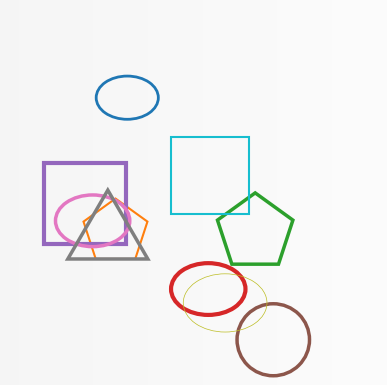[{"shape": "oval", "thickness": 2, "radius": 0.4, "center": [0.328, 0.746]}, {"shape": "pentagon", "thickness": 1.5, "radius": 0.43, "center": [0.298, 0.398]}, {"shape": "pentagon", "thickness": 2.5, "radius": 0.51, "center": [0.659, 0.397]}, {"shape": "oval", "thickness": 3, "radius": 0.48, "center": [0.537, 0.249]}, {"shape": "square", "thickness": 3, "radius": 0.53, "center": [0.22, 0.472]}, {"shape": "circle", "thickness": 2.5, "radius": 0.47, "center": [0.705, 0.118]}, {"shape": "oval", "thickness": 2.5, "radius": 0.48, "center": [0.239, 0.426]}, {"shape": "triangle", "thickness": 2.5, "radius": 0.6, "center": [0.278, 0.387]}, {"shape": "oval", "thickness": 0.5, "radius": 0.54, "center": [0.581, 0.213]}, {"shape": "square", "thickness": 1.5, "radius": 0.5, "center": [0.541, 0.544]}]